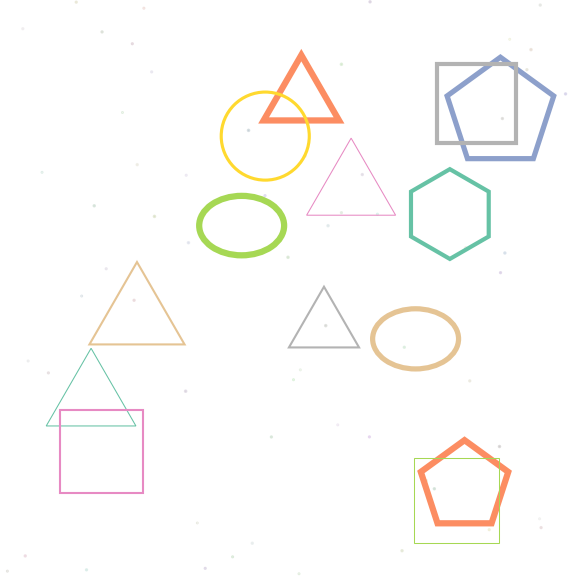[{"shape": "hexagon", "thickness": 2, "radius": 0.39, "center": [0.779, 0.628]}, {"shape": "triangle", "thickness": 0.5, "radius": 0.45, "center": [0.158, 0.306]}, {"shape": "triangle", "thickness": 3, "radius": 0.38, "center": [0.522, 0.828]}, {"shape": "pentagon", "thickness": 3, "radius": 0.4, "center": [0.804, 0.157]}, {"shape": "pentagon", "thickness": 2.5, "radius": 0.49, "center": [0.867, 0.803]}, {"shape": "square", "thickness": 1, "radius": 0.36, "center": [0.176, 0.217]}, {"shape": "triangle", "thickness": 0.5, "radius": 0.44, "center": [0.608, 0.671]}, {"shape": "oval", "thickness": 3, "radius": 0.37, "center": [0.418, 0.609]}, {"shape": "square", "thickness": 0.5, "radius": 0.37, "center": [0.791, 0.133]}, {"shape": "circle", "thickness": 1.5, "radius": 0.38, "center": [0.459, 0.763]}, {"shape": "oval", "thickness": 2.5, "radius": 0.37, "center": [0.72, 0.412]}, {"shape": "triangle", "thickness": 1, "radius": 0.48, "center": [0.237, 0.45]}, {"shape": "square", "thickness": 2, "radius": 0.34, "center": [0.825, 0.82]}, {"shape": "triangle", "thickness": 1, "radius": 0.35, "center": [0.561, 0.433]}]